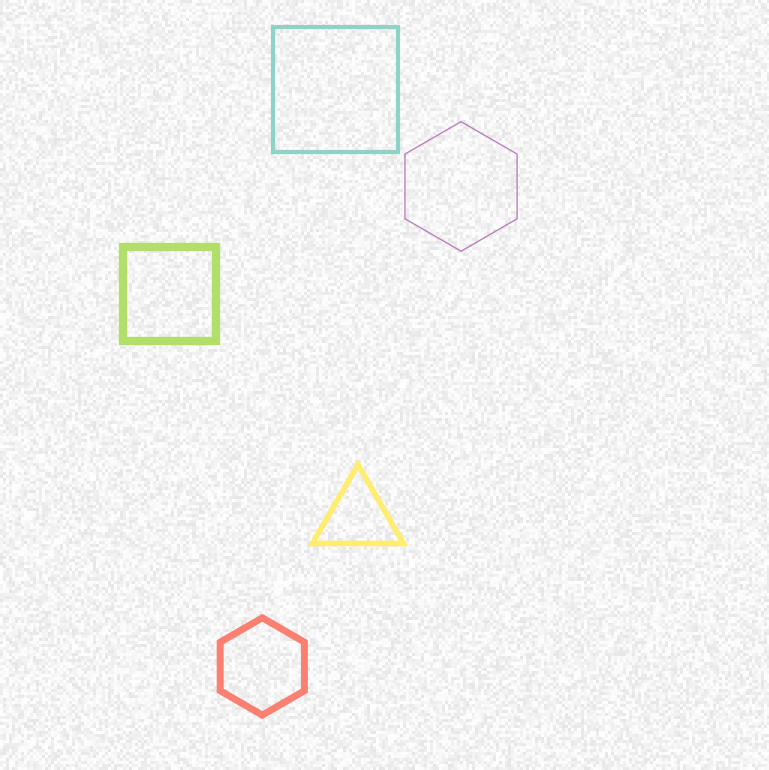[{"shape": "square", "thickness": 1.5, "radius": 0.41, "center": [0.435, 0.884]}, {"shape": "hexagon", "thickness": 2.5, "radius": 0.32, "center": [0.341, 0.134]}, {"shape": "square", "thickness": 3, "radius": 0.3, "center": [0.22, 0.618]}, {"shape": "hexagon", "thickness": 0.5, "radius": 0.42, "center": [0.599, 0.758]}, {"shape": "triangle", "thickness": 2, "radius": 0.34, "center": [0.465, 0.328]}]